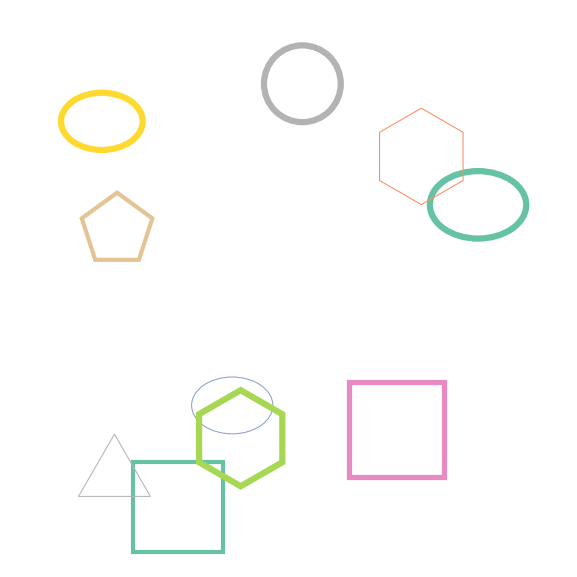[{"shape": "oval", "thickness": 3, "radius": 0.42, "center": [0.828, 0.644]}, {"shape": "square", "thickness": 2, "radius": 0.39, "center": [0.308, 0.122]}, {"shape": "hexagon", "thickness": 0.5, "radius": 0.42, "center": [0.73, 0.728]}, {"shape": "oval", "thickness": 0.5, "radius": 0.35, "center": [0.402, 0.297]}, {"shape": "square", "thickness": 2.5, "radius": 0.41, "center": [0.687, 0.255]}, {"shape": "hexagon", "thickness": 3, "radius": 0.42, "center": [0.417, 0.24]}, {"shape": "oval", "thickness": 3, "radius": 0.35, "center": [0.176, 0.789]}, {"shape": "pentagon", "thickness": 2, "radius": 0.32, "center": [0.203, 0.601]}, {"shape": "triangle", "thickness": 0.5, "radius": 0.36, "center": [0.198, 0.175]}, {"shape": "circle", "thickness": 3, "radius": 0.33, "center": [0.524, 0.854]}]